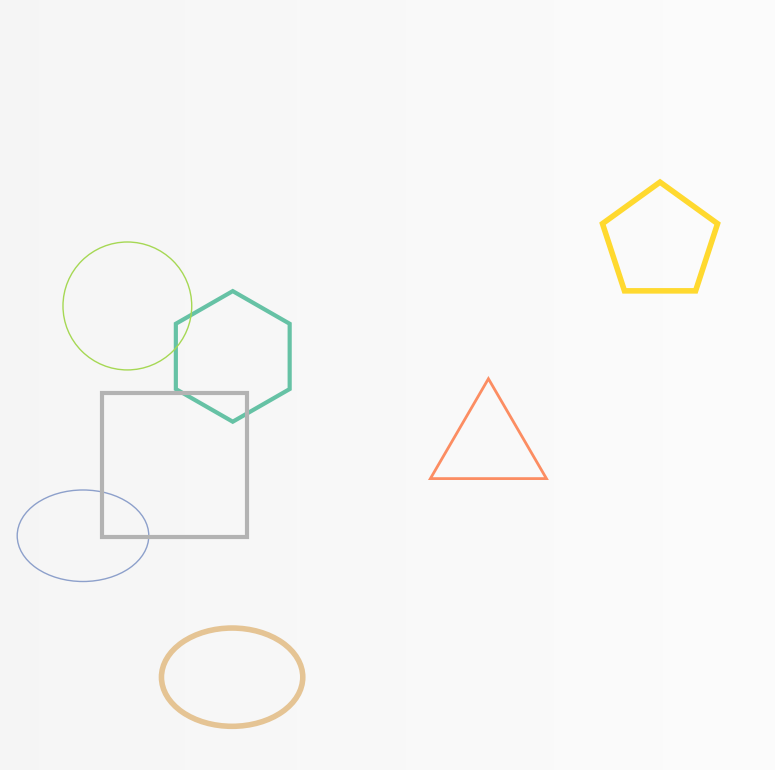[{"shape": "hexagon", "thickness": 1.5, "radius": 0.42, "center": [0.3, 0.537]}, {"shape": "triangle", "thickness": 1, "radius": 0.43, "center": [0.63, 0.422]}, {"shape": "oval", "thickness": 0.5, "radius": 0.42, "center": [0.107, 0.304]}, {"shape": "circle", "thickness": 0.5, "radius": 0.42, "center": [0.164, 0.603]}, {"shape": "pentagon", "thickness": 2, "radius": 0.39, "center": [0.852, 0.685]}, {"shape": "oval", "thickness": 2, "radius": 0.46, "center": [0.3, 0.121]}, {"shape": "square", "thickness": 1.5, "radius": 0.47, "center": [0.225, 0.396]}]